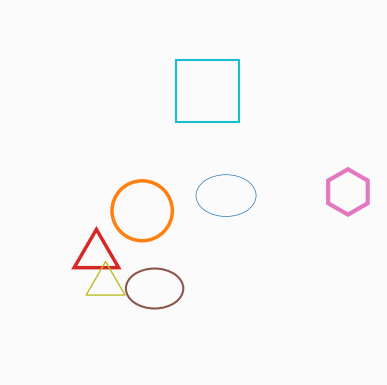[{"shape": "oval", "thickness": 0.5, "radius": 0.39, "center": [0.583, 0.492]}, {"shape": "circle", "thickness": 2.5, "radius": 0.39, "center": [0.367, 0.453]}, {"shape": "triangle", "thickness": 2.5, "radius": 0.33, "center": [0.249, 0.338]}, {"shape": "oval", "thickness": 1.5, "radius": 0.37, "center": [0.399, 0.251]}, {"shape": "hexagon", "thickness": 3, "radius": 0.29, "center": [0.898, 0.502]}, {"shape": "triangle", "thickness": 1, "radius": 0.29, "center": [0.272, 0.263]}, {"shape": "square", "thickness": 1.5, "radius": 0.4, "center": [0.536, 0.763]}]